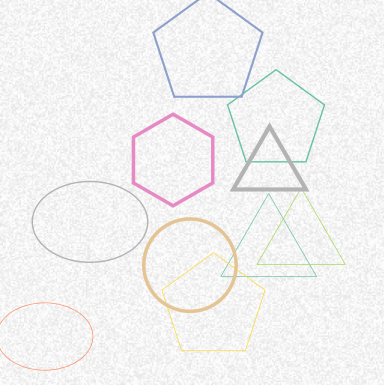[{"shape": "triangle", "thickness": 0.5, "radius": 0.72, "center": [0.698, 0.354]}, {"shape": "pentagon", "thickness": 1, "radius": 0.66, "center": [0.717, 0.687]}, {"shape": "oval", "thickness": 0.5, "radius": 0.63, "center": [0.116, 0.126]}, {"shape": "pentagon", "thickness": 1.5, "radius": 0.75, "center": [0.54, 0.869]}, {"shape": "hexagon", "thickness": 2.5, "radius": 0.59, "center": [0.45, 0.584]}, {"shape": "triangle", "thickness": 0.5, "radius": 0.66, "center": [0.782, 0.379]}, {"shape": "pentagon", "thickness": 0.5, "radius": 0.7, "center": [0.554, 0.203]}, {"shape": "circle", "thickness": 2.5, "radius": 0.6, "center": [0.493, 0.311]}, {"shape": "oval", "thickness": 1, "radius": 0.75, "center": [0.234, 0.424]}, {"shape": "triangle", "thickness": 3, "radius": 0.55, "center": [0.7, 0.562]}]